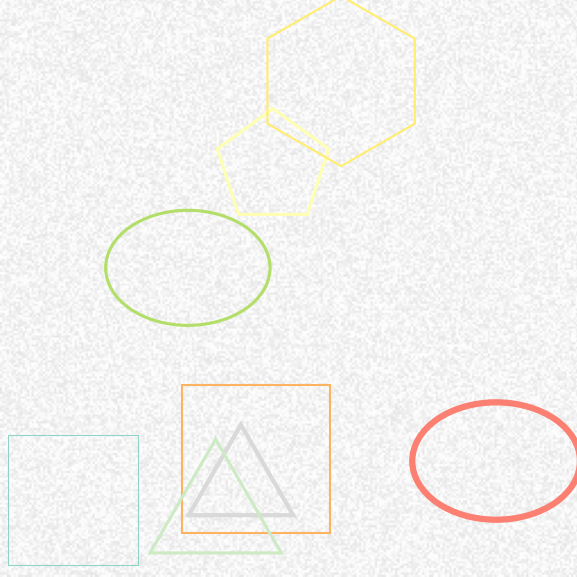[{"shape": "square", "thickness": 0.5, "radius": 0.56, "center": [0.126, 0.133]}, {"shape": "pentagon", "thickness": 1.5, "radius": 0.51, "center": [0.473, 0.71]}, {"shape": "oval", "thickness": 3, "radius": 0.73, "center": [0.859, 0.201]}, {"shape": "square", "thickness": 1, "radius": 0.64, "center": [0.443, 0.204]}, {"shape": "oval", "thickness": 1.5, "radius": 0.71, "center": [0.325, 0.535]}, {"shape": "triangle", "thickness": 2, "radius": 0.52, "center": [0.417, 0.159]}, {"shape": "triangle", "thickness": 1.5, "radius": 0.66, "center": [0.373, 0.107]}, {"shape": "hexagon", "thickness": 1, "radius": 0.74, "center": [0.591, 0.859]}]